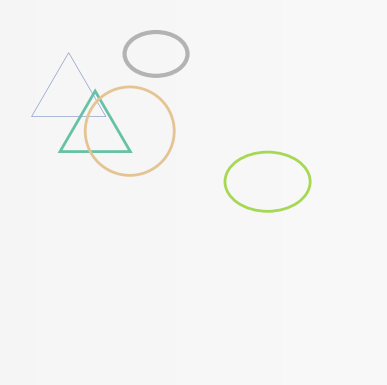[{"shape": "triangle", "thickness": 2, "radius": 0.52, "center": [0.246, 0.659]}, {"shape": "triangle", "thickness": 0.5, "radius": 0.55, "center": [0.177, 0.752]}, {"shape": "oval", "thickness": 2, "radius": 0.55, "center": [0.69, 0.528]}, {"shape": "circle", "thickness": 2, "radius": 0.57, "center": [0.335, 0.659]}, {"shape": "oval", "thickness": 3, "radius": 0.41, "center": [0.403, 0.86]}]